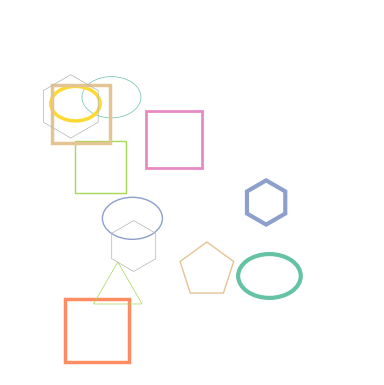[{"shape": "oval", "thickness": 3, "radius": 0.41, "center": [0.7, 0.283]}, {"shape": "oval", "thickness": 0.5, "radius": 0.38, "center": [0.289, 0.747]}, {"shape": "square", "thickness": 2.5, "radius": 0.41, "center": [0.252, 0.141]}, {"shape": "hexagon", "thickness": 3, "radius": 0.29, "center": [0.691, 0.474]}, {"shape": "oval", "thickness": 1, "radius": 0.39, "center": [0.344, 0.433]}, {"shape": "square", "thickness": 2, "radius": 0.37, "center": [0.452, 0.638]}, {"shape": "square", "thickness": 1, "radius": 0.33, "center": [0.26, 0.566]}, {"shape": "triangle", "thickness": 0.5, "radius": 0.36, "center": [0.306, 0.247]}, {"shape": "oval", "thickness": 2.5, "radius": 0.32, "center": [0.196, 0.731]}, {"shape": "square", "thickness": 2.5, "radius": 0.38, "center": [0.211, 0.704]}, {"shape": "pentagon", "thickness": 1, "radius": 0.37, "center": [0.537, 0.298]}, {"shape": "hexagon", "thickness": 0.5, "radius": 0.41, "center": [0.184, 0.724]}, {"shape": "hexagon", "thickness": 0.5, "radius": 0.33, "center": [0.347, 0.361]}]